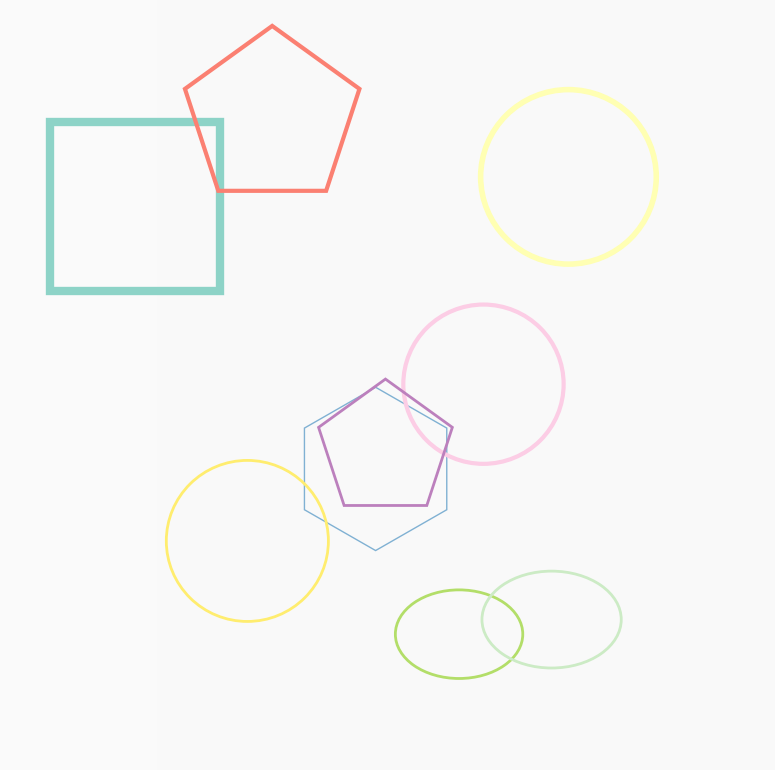[{"shape": "square", "thickness": 3, "radius": 0.55, "center": [0.174, 0.732]}, {"shape": "circle", "thickness": 2, "radius": 0.57, "center": [0.733, 0.77]}, {"shape": "pentagon", "thickness": 1.5, "radius": 0.59, "center": [0.351, 0.848]}, {"shape": "hexagon", "thickness": 0.5, "radius": 0.53, "center": [0.485, 0.391]}, {"shape": "oval", "thickness": 1, "radius": 0.41, "center": [0.592, 0.176]}, {"shape": "circle", "thickness": 1.5, "radius": 0.52, "center": [0.624, 0.501]}, {"shape": "pentagon", "thickness": 1, "radius": 0.45, "center": [0.497, 0.417]}, {"shape": "oval", "thickness": 1, "radius": 0.45, "center": [0.712, 0.195]}, {"shape": "circle", "thickness": 1, "radius": 0.52, "center": [0.319, 0.297]}]